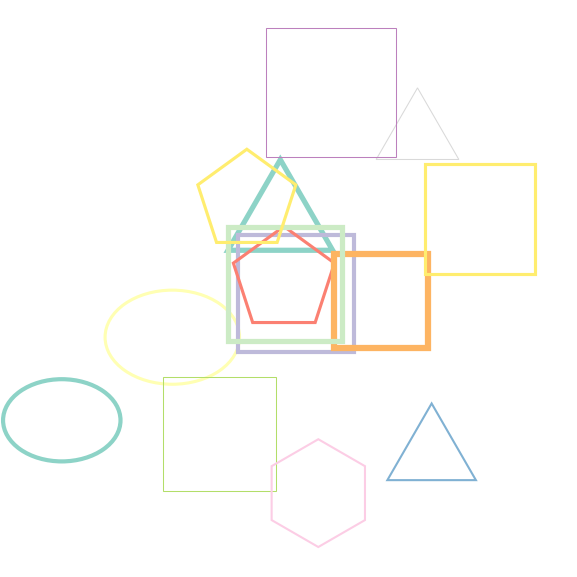[{"shape": "oval", "thickness": 2, "radius": 0.51, "center": [0.107, 0.271]}, {"shape": "triangle", "thickness": 2.5, "radius": 0.52, "center": [0.485, 0.618]}, {"shape": "oval", "thickness": 1.5, "radius": 0.58, "center": [0.298, 0.415]}, {"shape": "square", "thickness": 2, "radius": 0.5, "center": [0.513, 0.491]}, {"shape": "pentagon", "thickness": 1.5, "radius": 0.46, "center": [0.492, 0.515]}, {"shape": "triangle", "thickness": 1, "radius": 0.44, "center": [0.747, 0.212]}, {"shape": "square", "thickness": 3, "radius": 0.41, "center": [0.659, 0.477]}, {"shape": "square", "thickness": 0.5, "radius": 0.49, "center": [0.38, 0.247]}, {"shape": "hexagon", "thickness": 1, "radius": 0.47, "center": [0.551, 0.145]}, {"shape": "triangle", "thickness": 0.5, "radius": 0.41, "center": [0.723, 0.764]}, {"shape": "square", "thickness": 0.5, "radius": 0.56, "center": [0.574, 0.839]}, {"shape": "square", "thickness": 2.5, "radius": 0.49, "center": [0.493, 0.507]}, {"shape": "square", "thickness": 1.5, "radius": 0.48, "center": [0.831, 0.62]}, {"shape": "pentagon", "thickness": 1.5, "radius": 0.45, "center": [0.427, 0.651]}]